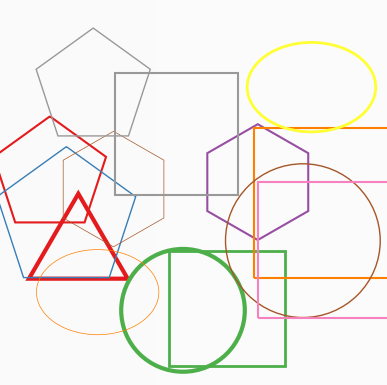[{"shape": "triangle", "thickness": 3, "radius": 0.74, "center": [0.202, 0.35]}, {"shape": "pentagon", "thickness": 1.5, "radius": 0.76, "center": [0.129, 0.546]}, {"shape": "pentagon", "thickness": 1, "radius": 0.94, "center": [0.171, 0.431]}, {"shape": "square", "thickness": 2, "radius": 0.75, "center": [0.586, 0.198]}, {"shape": "circle", "thickness": 3, "radius": 0.8, "center": [0.472, 0.194]}, {"shape": "hexagon", "thickness": 1.5, "radius": 0.75, "center": [0.665, 0.527]}, {"shape": "square", "thickness": 1.5, "radius": 0.98, "center": [0.851, 0.473]}, {"shape": "oval", "thickness": 0.5, "radius": 0.79, "center": [0.252, 0.241]}, {"shape": "oval", "thickness": 2, "radius": 0.83, "center": [0.804, 0.774]}, {"shape": "hexagon", "thickness": 0.5, "radius": 0.75, "center": [0.293, 0.509]}, {"shape": "circle", "thickness": 1, "radius": 1.0, "center": [0.782, 0.375]}, {"shape": "square", "thickness": 1.5, "radius": 0.89, "center": [0.843, 0.35]}, {"shape": "pentagon", "thickness": 1, "radius": 0.77, "center": [0.241, 0.772]}, {"shape": "square", "thickness": 1.5, "radius": 0.79, "center": [0.456, 0.652]}]